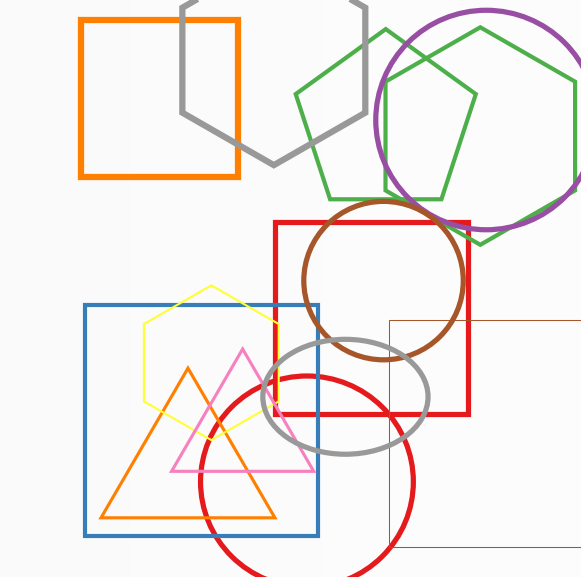[{"shape": "circle", "thickness": 2.5, "radius": 0.92, "center": [0.528, 0.165]}, {"shape": "square", "thickness": 2.5, "radius": 0.83, "center": [0.639, 0.448]}, {"shape": "square", "thickness": 2, "radius": 1.0, "center": [0.347, 0.27]}, {"shape": "hexagon", "thickness": 2, "radius": 0.94, "center": [0.826, 0.764]}, {"shape": "pentagon", "thickness": 2, "radius": 0.81, "center": [0.664, 0.786]}, {"shape": "circle", "thickness": 2.5, "radius": 0.95, "center": [0.837, 0.791]}, {"shape": "square", "thickness": 3, "radius": 0.68, "center": [0.275, 0.828]}, {"shape": "triangle", "thickness": 1.5, "radius": 0.86, "center": [0.323, 0.189]}, {"shape": "hexagon", "thickness": 1, "radius": 0.67, "center": [0.364, 0.371]}, {"shape": "square", "thickness": 0.5, "radius": 0.98, "center": [0.865, 0.249]}, {"shape": "circle", "thickness": 2.5, "radius": 0.69, "center": [0.66, 0.513]}, {"shape": "triangle", "thickness": 1.5, "radius": 0.71, "center": [0.417, 0.254]}, {"shape": "hexagon", "thickness": 3, "radius": 0.91, "center": [0.471, 0.895]}, {"shape": "oval", "thickness": 2.5, "radius": 0.71, "center": [0.594, 0.312]}]